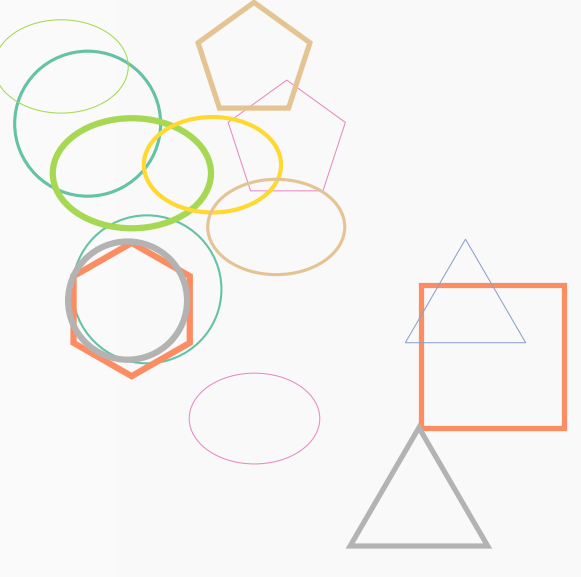[{"shape": "circle", "thickness": 1, "radius": 0.64, "center": [0.253, 0.498]}, {"shape": "circle", "thickness": 1.5, "radius": 0.63, "center": [0.151, 0.785]}, {"shape": "hexagon", "thickness": 3, "radius": 0.58, "center": [0.227, 0.463]}, {"shape": "square", "thickness": 2.5, "radius": 0.62, "center": [0.847, 0.382]}, {"shape": "triangle", "thickness": 0.5, "radius": 0.6, "center": [0.801, 0.465]}, {"shape": "pentagon", "thickness": 0.5, "radius": 0.53, "center": [0.493, 0.754]}, {"shape": "oval", "thickness": 0.5, "radius": 0.56, "center": [0.438, 0.274]}, {"shape": "oval", "thickness": 3, "radius": 0.68, "center": [0.227, 0.699]}, {"shape": "oval", "thickness": 0.5, "radius": 0.58, "center": [0.105, 0.884]}, {"shape": "oval", "thickness": 2, "radius": 0.59, "center": [0.365, 0.714]}, {"shape": "pentagon", "thickness": 2.5, "radius": 0.51, "center": [0.437, 0.894]}, {"shape": "oval", "thickness": 1.5, "radius": 0.59, "center": [0.475, 0.606]}, {"shape": "circle", "thickness": 3, "radius": 0.51, "center": [0.22, 0.479]}, {"shape": "triangle", "thickness": 2.5, "radius": 0.68, "center": [0.721, 0.122]}]